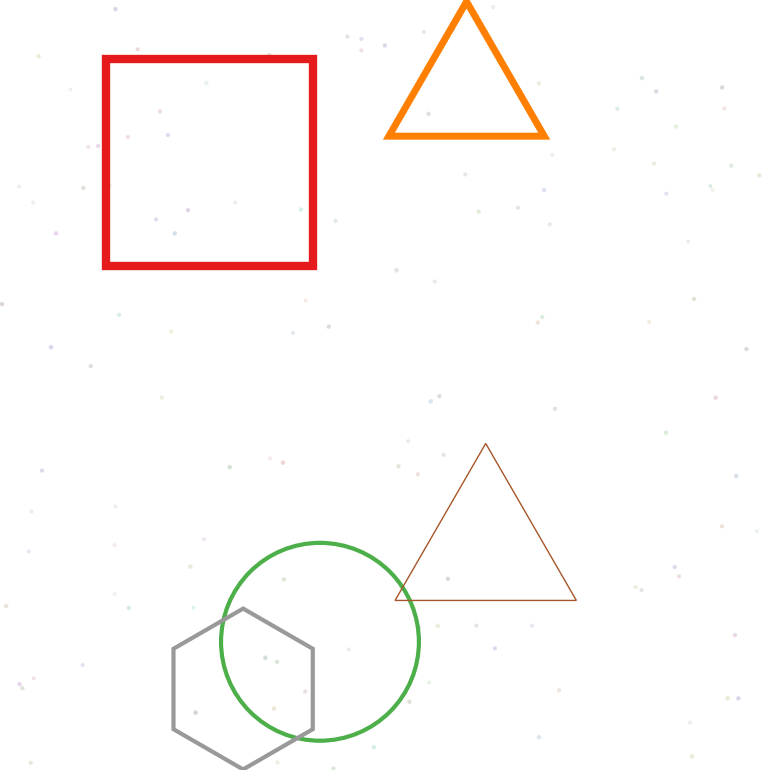[{"shape": "square", "thickness": 3, "radius": 0.67, "center": [0.272, 0.789]}, {"shape": "circle", "thickness": 1.5, "radius": 0.64, "center": [0.416, 0.167]}, {"shape": "triangle", "thickness": 2.5, "radius": 0.58, "center": [0.606, 0.881]}, {"shape": "triangle", "thickness": 0.5, "radius": 0.68, "center": [0.631, 0.288]}, {"shape": "hexagon", "thickness": 1.5, "radius": 0.52, "center": [0.316, 0.105]}]